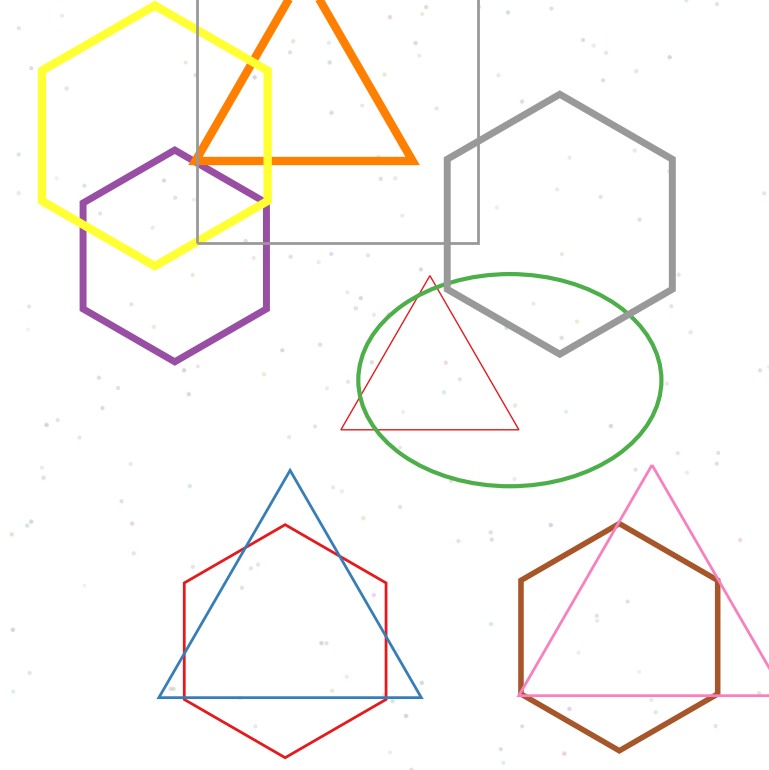[{"shape": "hexagon", "thickness": 1, "radius": 0.76, "center": [0.37, 0.167]}, {"shape": "triangle", "thickness": 0.5, "radius": 0.67, "center": [0.558, 0.509]}, {"shape": "triangle", "thickness": 1, "radius": 0.98, "center": [0.377, 0.192]}, {"shape": "oval", "thickness": 1.5, "radius": 0.98, "center": [0.662, 0.506]}, {"shape": "hexagon", "thickness": 2.5, "radius": 0.69, "center": [0.227, 0.668]}, {"shape": "triangle", "thickness": 3, "radius": 0.81, "center": [0.395, 0.872]}, {"shape": "hexagon", "thickness": 3, "radius": 0.85, "center": [0.201, 0.824]}, {"shape": "hexagon", "thickness": 2, "radius": 0.74, "center": [0.804, 0.173]}, {"shape": "triangle", "thickness": 1, "radius": 1.0, "center": [0.847, 0.196]}, {"shape": "hexagon", "thickness": 2.5, "radius": 0.84, "center": [0.727, 0.709]}, {"shape": "square", "thickness": 1, "radius": 0.91, "center": [0.438, 0.867]}]